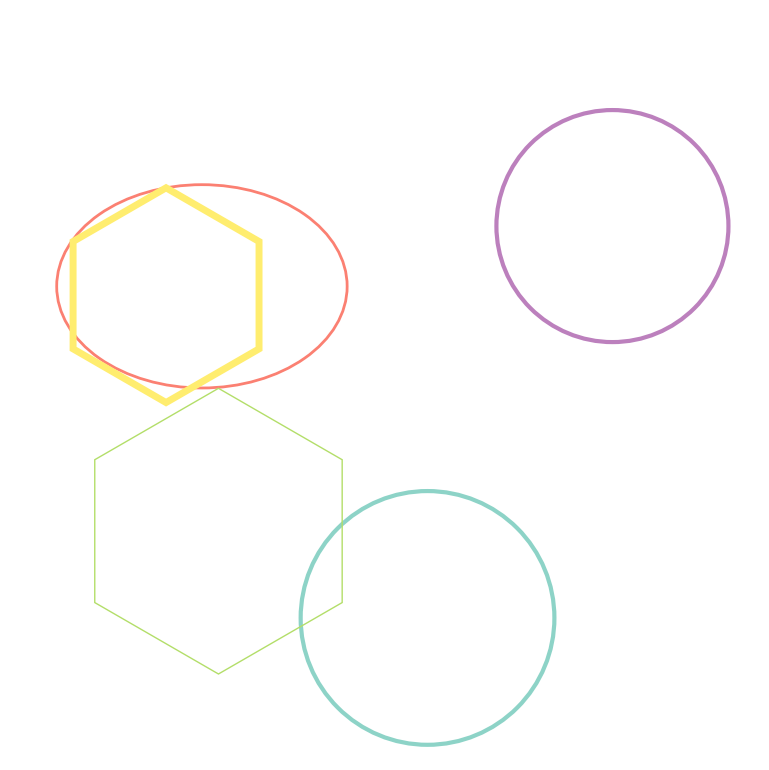[{"shape": "circle", "thickness": 1.5, "radius": 0.82, "center": [0.555, 0.197]}, {"shape": "oval", "thickness": 1, "radius": 0.94, "center": [0.262, 0.628]}, {"shape": "hexagon", "thickness": 0.5, "radius": 0.93, "center": [0.284, 0.31]}, {"shape": "circle", "thickness": 1.5, "radius": 0.75, "center": [0.795, 0.706]}, {"shape": "hexagon", "thickness": 2.5, "radius": 0.7, "center": [0.216, 0.617]}]